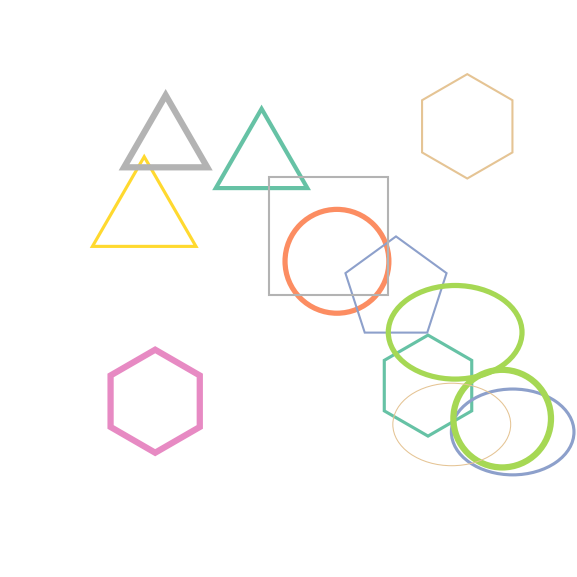[{"shape": "triangle", "thickness": 2, "radius": 0.46, "center": [0.453, 0.719]}, {"shape": "hexagon", "thickness": 1.5, "radius": 0.44, "center": [0.741, 0.331]}, {"shape": "circle", "thickness": 2.5, "radius": 0.45, "center": [0.583, 0.547]}, {"shape": "oval", "thickness": 1.5, "radius": 0.53, "center": [0.888, 0.251]}, {"shape": "pentagon", "thickness": 1, "radius": 0.46, "center": [0.686, 0.498]}, {"shape": "hexagon", "thickness": 3, "radius": 0.45, "center": [0.269, 0.304]}, {"shape": "circle", "thickness": 3, "radius": 0.42, "center": [0.87, 0.274]}, {"shape": "oval", "thickness": 2.5, "radius": 0.58, "center": [0.788, 0.424]}, {"shape": "triangle", "thickness": 1.5, "radius": 0.52, "center": [0.25, 0.624]}, {"shape": "hexagon", "thickness": 1, "radius": 0.45, "center": [0.809, 0.78]}, {"shape": "oval", "thickness": 0.5, "radius": 0.51, "center": [0.782, 0.264]}, {"shape": "triangle", "thickness": 3, "radius": 0.42, "center": [0.287, 0.751]}, {"shape": "square", "thickness": 1, "radius": 0.51, "center": [0.569, 0.59]}]